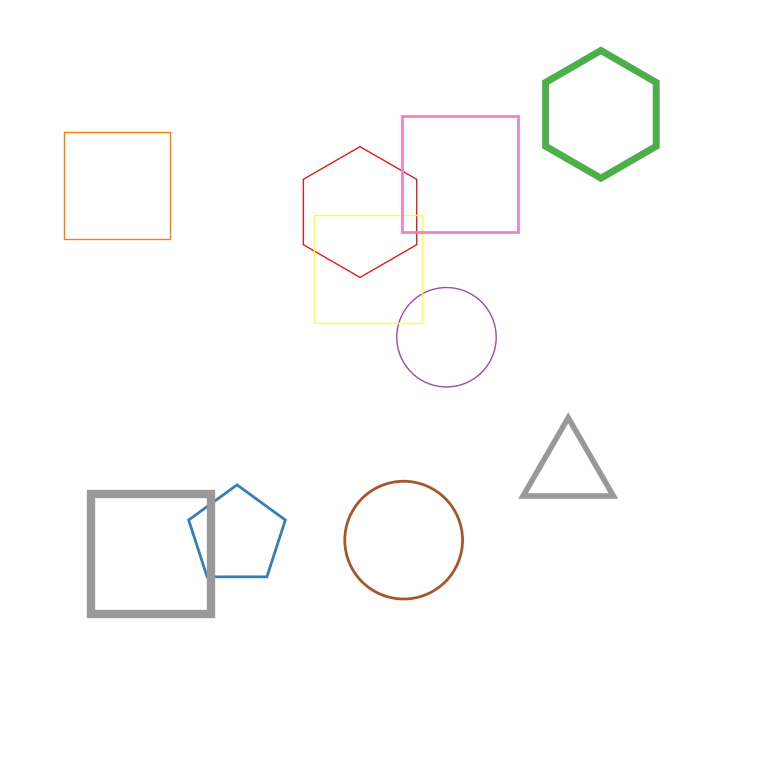[{"shape": "hexagon", "thickness": 0.5, "radius": 0.42, "center": [0.468, 0.725]}, {"shape": "pentagon", "thickness": 1, "radius": 0.33, "center": [0.308, 0.304]}, {"shape": "hexagon", "thickness": 2.5, "radius": 0.41, "center": [0.78, 0.851]}, {"shape": "circle", "thickness": 0.5, "radius": 0.32, "center": [0.58, 0.562]}, {"shape": "square", "thickness": 0.5, "radius": 0.35, "center": [0.152, 0.759]}, {"shape": "square", "thickness": 0.5, "radius": 0.35, "center": [0.478, 0.651]}, {"shape": "circle", "thickness": 1, "radius": 0.38, "center": [0.524, 0.299]}, {"shape": "square", "thickness": 1, "radius": 0.38, "center": [0.597, 0.774]}, {"shape": "square", "thickness": 3, "radius": 0.39, "center": [0.196, 0.28]}, {"shape": "triangle", "thickness": 2, "radius": 0.34, "center": [0.738, 0.39]}]